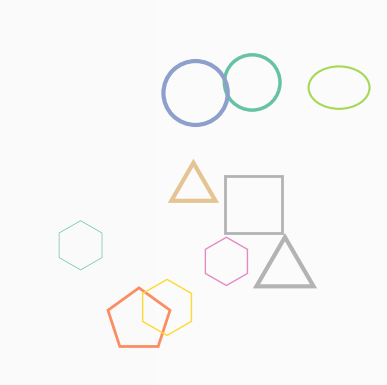[{"shape": "hexagon", "thickness": 0.5, "radius": 0.32, "center": [0.208, 0.363]}, {"shape": "circle", "thickness": 2.5, "radius": 0.36, "center": [0.651, 0.786]}, {"shape": "pentagon", "thickness": 2, "radius": 0.42, "center": [0.359, 0.168]}, {"shape": "circle", "thickness": 3, "radius": 0.41, "center": [0.505, 0.758]}, {"shape": "hexagon", "thickness": 1, "radius": 0.31, "center": [0.584, 0.321]}, {"shape": "oval", "thickness": 1.5, "radius": 0.39, "center": [0.875, 0.772]}, {"shape": "hexagon", "thickness": 1, "radius": 0.36, "center": [0.431, 0.202]}, {"shape": "triangle", "thickness": 3, "radius": 0.33, "center": [0.499, 0.511]}, {"shape": "triangle", "thickness": 3, "radius": 0.43, "center": [0.735, 0.299]}, {"shape": "square", "thickness": 2, "radius": 0.37, "center": [0.654, 0.469]}]